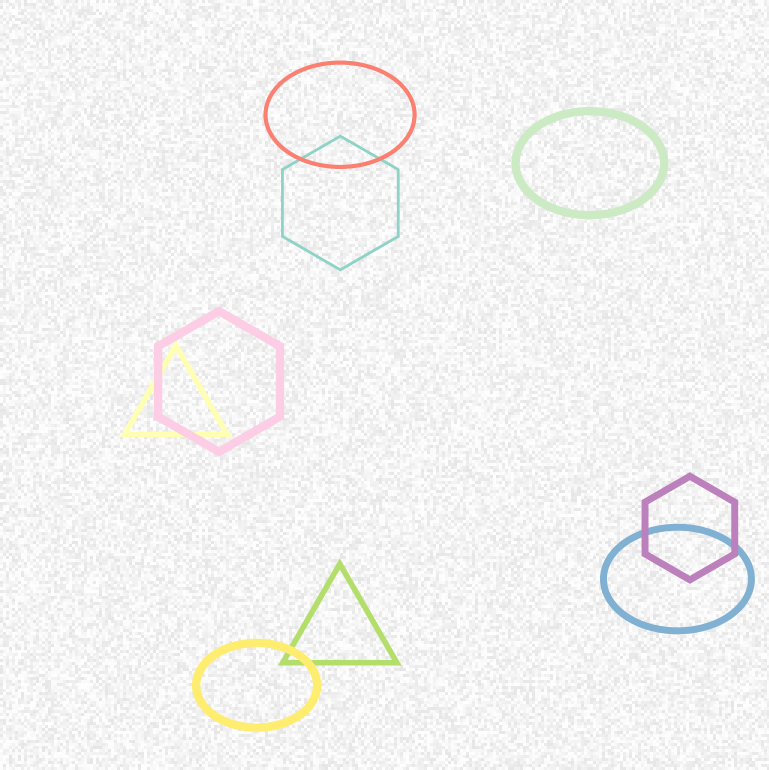[{"shape": "hexagon", "thickness": 1, "radius": 0.43, "center": [0.442, 0.736]}, {"shape": "triangle", "thickness": 2, "radius": 0.38, "center": [0.228, 0.474]}, {"shape": "oval", "thickness": 1.5, "radius": 0.48, "center": [0.442, 0.851]}, {"shape": "oval", "thickness": 2.5, "radius": 0.48, "center": [0.88, 0.248]}, {"shape": "triangle", "thickness": 2, "radius": 0.43, "center": [0.441, 0.182]}, {"shape": "hexagon", "thickness": 3, "radius": 0.46, "center": [0.284, 0.505]}, {"shape": "hexagon", "thickness": 2.5, "radius": 0.34, "center": [0.896, 0.314]}, {"shape": "oval", "thickness": 3, "radius": 0.48, "center": [0.766, 0.788]}, {"shape": "oval", "thickness": 3, "radius": 0.39, "center": [0.333, 0.11]}]